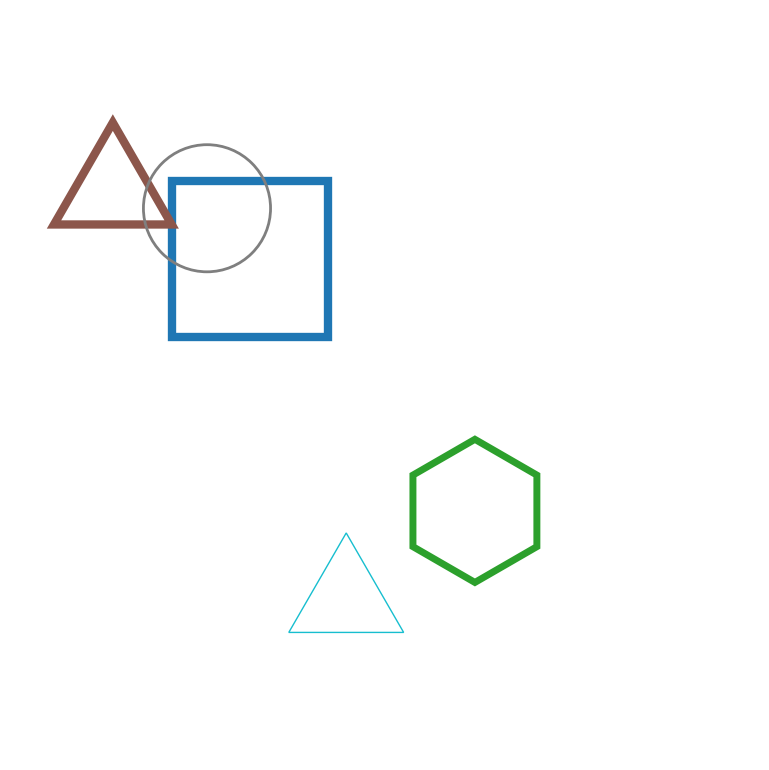[{"shape": "square", "thickness": 3, "radius": 0.51, "center": [0.325, 0.664]}, {"shape": "hexagon", "thickness": 2.5, "radius": 0.46, "center": [0.617, 0.337]}, {"shape": "triangle", "thickness": 3, "radius": 0.44, "center": [0.147, 0.753]}, {"shape": "circle", "thickness": 1, "radius": 0.41, "center": [0.269, 0.73]}, {"shape": "triangle", "thickness": 0.5, "radius": 0.43, "center": [0.45, 0.222]}]